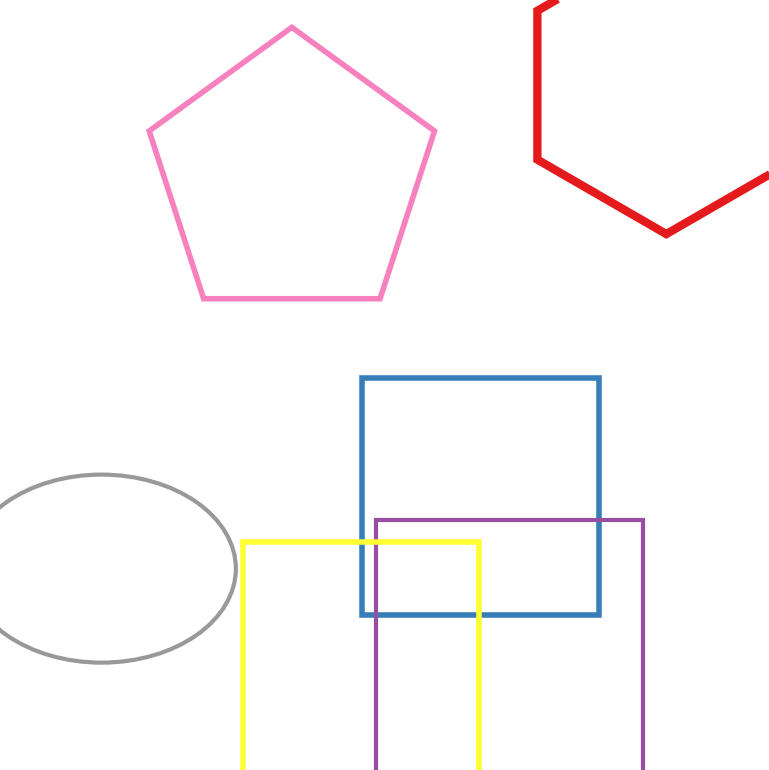[{"shape": "hexagon", "thickness": 3, "radius": 0.97, "center": [0.865, 0.889]}, {"shape": "square", "thickness": 2, "radius": 0.77, "center": [0.624, 0.355]}, {"shape": "square", "thickness": 1.5, "radius": 0.87, "center": [0.662, 0.151]}, {"shape": "square", "thickness": 2, "radius": 0.77, "center": [0.469, 0.142]}, {"shape": "pentagon", "thickness": 2, "radius": 0.97, "center": [0.379, 0.77]}, {"shape": "oval", "thickness": 1.5, "radius": 0.87, "center": [0.132, 0.262]}]